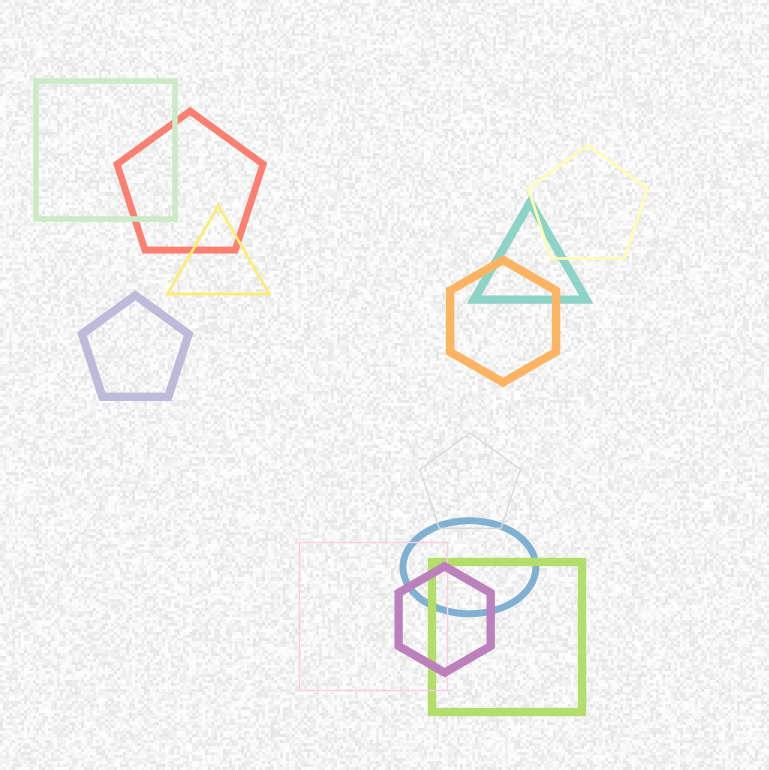[{"shape": "triangle", "thickness": 3, "radius": 0.42, "center": [0.688, 0.653]}, {"shape": "pentagon", "thickness": 1, "radius": 0.41, "center": [0.763, 0.73]}, {"shape": "pentagon", "thickness": 3, "radius": 0.36, "center": [0.176, 0.544]}, {"shape": "pentagon", "thickness": 2.5, "radius": 0.5, "center": [0.247, 0.756]}, {"shape": "oval", "thickness": 2.5, "radius": 0.43, "center": [0.61, 0.263]}, {"shape": "hexagon", "thickness": 3, "radius": 0.4, "center": [0.653, 0.583]}, {"shape": "square", "thickness": 3, "radius": 0.49, "center": [0.658, 0.172]}, {"shape": "square", "thickness": 0.5, "radius": 0.48, "center": [0.485, 0.2]}, {"shape": "pentagon", "thickness": 0.5, "radius": 0.34, "center": [0.611, 0.369]}, {"shape": "hexagon", "thickness": 3, "radius": 0.35, "center": [0.577, 0.196]}, {"shape": "square", "thickness": 2, "radius": 0.45, "center": [0.137, 0.805]}, {"shape": "triangle", "thickness": 1, "radius": 0.38, "center": [0.284, 0.656]}]